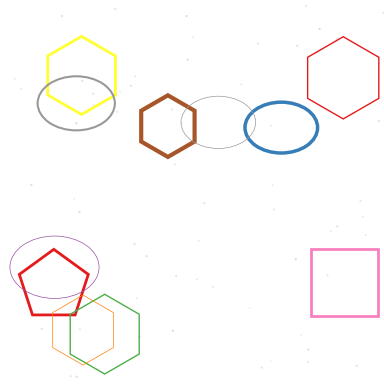[{"shape": "hexagon", "thickness": 1, "radius": 0.53, "center": [0.892, 0.798]}, {"shape": "pentagon", "thickness": 2, "radius": 0.47, "center": [0.14, 0.258]}, {"shape": "oval", "thickness": 2.5, "radius": 0.47, "center": [0.731, 0.669]}, {"shape": "hexagon", "thickness": 1, "radius": 0.52, "center": [0.272, 0.132]}, {"shape": "oval", "thickness": 0.5, "radius": 0.58, "center": [0.142, 0.306]}, {"shape": "hexagon", "thickness": 0.5, "radius": 0.45, "center": [0.216, 0.143]}, {"shape": "hexagon", "thickness": 2, "radius": 0.51, "center": [0.212, 0.804]}, {"shape": "hexagon", "thickness": 3, "radius": 0.4, "center": [0.436, 0.672]}, {"shape": "square", "thickness": 2, "radius": 0.43, "center": [0.895, 0.266]}, {"shape": "oval", "thickness": 1.5, "radius": 0.5, "center": [0.198, 0.732]}, {"shape": "oval", "thickness": 0.5, "radius": 0.48, "center": [0.567, 0.682]}]